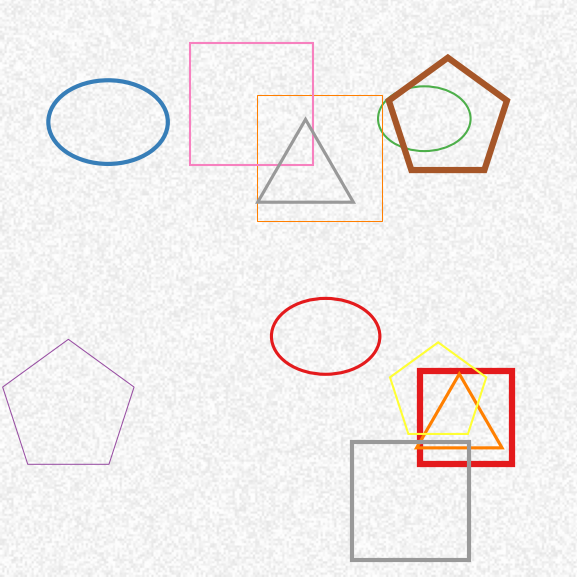[{"shape": "oval", "thickness": 1.5, "radius": 0.47, "center": [0.564, 0.417]}, {"shape": "square", "thickness": 3, "radius": 0.4, "center": [0.807, 0.276]}, {"shape": "oval", "thickness": 2, "radius": 0.52, "center": [0.187, 0.788]}, {"shape": "oval", "thickness": 1, "radius": 0.4, "center": [0.735, 0.794]}, {"shape": "pentagon", "thickness": 0.5, "radius": 0.6, "center": [0.118, 0.292]}, {"shape": "square", "thickness": 0.5, "radius": 0.54, "center": [0.553, 0.725]}, {"shape": "triangle", "thickness": 1.5, "radius": 0.43, "center": [0.795, 0.266]}, {"shape": "pentagon", "thickness": 1, "radius": 0.44, "center": [0.759, 0.319]}, {"shape": "pentagon", "thickness": 3, "radius": 0.54, "center": [0.776, 0.792]}, {"shape": "square", "thickness": 1, "radius": 0.53, "center": [0.436, 0.819]}, {"shape": "triangle", "thickness": 1.5, "radius": 0.48, "center": [0.529, 0.697]}, {"shape": "square", "thickness": 2, "radius": 0.51, "center": [0.71, 0.132]}]